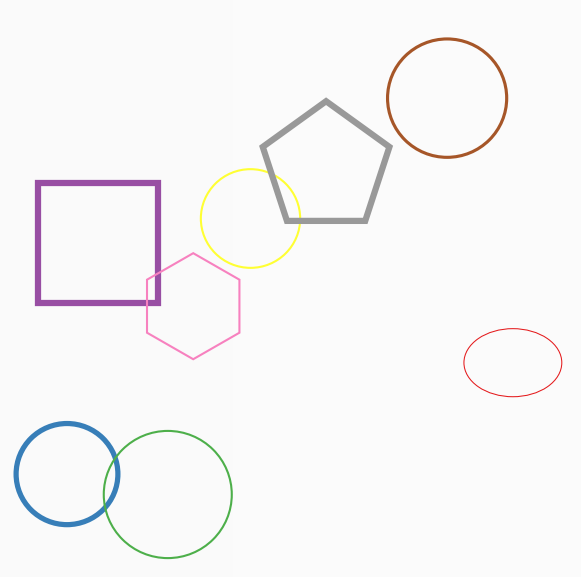[{"shape": "oval", "thickness": 0.5, "radius": 0.42, "center": [0.882, 0.371]}, {"shape": "circle", "thickness": 2.5, "radius": 0.44, "center": [0.115, 0.178]}, {"shape": "circle", "thickness": 1, "radius": 0.55, "center": [0.289, 0.143]}, {"shape": "square", "thickness": 3, "radius": 0.52, "center": [0.169, 0.578]}, {"shape": "circle", "thickness": 1, "radius": 0.43, "center": [0.431, 0.621]}, {"shape": "circle", "thickness": 1.5, "radius": 0.51, "center": [0.769, 0.829]}, {"shape": "hexagon", "thickness": 1, "radius": 0.46, "center": [0.332, 0.469]}, {"shape": "pentagon", "thickness": 3, "radius": 0.57, "center": [0.561, 0.709]}]